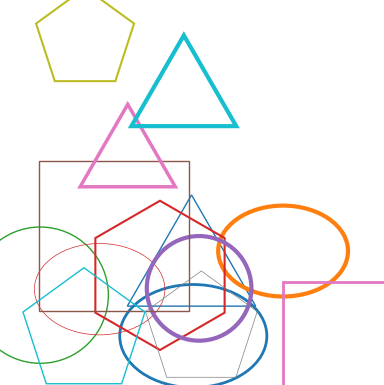[{"shape": "oval", "thickness": 2, "radius": 0.96, "center": [0.502, 0.127]}, {"shape": "triangle", "thickness": 1, "radius": 0.96, "center": [0.497, 0.301]}, {"shape": "oval", "thickness": 3, "radius": 0.84, "center": [0.735, 0.348]}, {"shape": "circle", "thickness": 1, "radius": 0.88, "center": [0.104, 0.233]}, {"shape": "hexagon", "thickness": 1.5, "radius": 0.97, "center": [0.416, 0.285]}, {"shape": "oval", "thickness": 0.5, "radius": 0.85, "center": [0.259, 0.249]}, {"shape": "circle", "thickness": 3, "radius": 0.68, "center": [0.517, 0.251]}, {"shape": "square", "thickness": 1, "radius": 0.97, "center": [0.297, 0.388]}, {"shape": "triangle", "thickness": 2.5, "radius": 0.71, "center": [0.332, 0.586]}, {"shape": "square", "thickness": 2, "radius": 0.74, "center": [0.881, 0.12]}, {"shape": "pentagon", "thickness": 0.5, "radius": 0.76, "center": [0.523, 0.144]}, {"shape": "pentagon", "thickness": 1.5, "radius": 0.67, "center": [0.221, 0.897]}, {"shape": "triangle", "thickness": 3, "radius": 0.79, "center": [0.478, 0.751]}, {"shape": "pentagon", "thickness": 1, "radius": 0.83, "center": [0.218, 0.138]}]